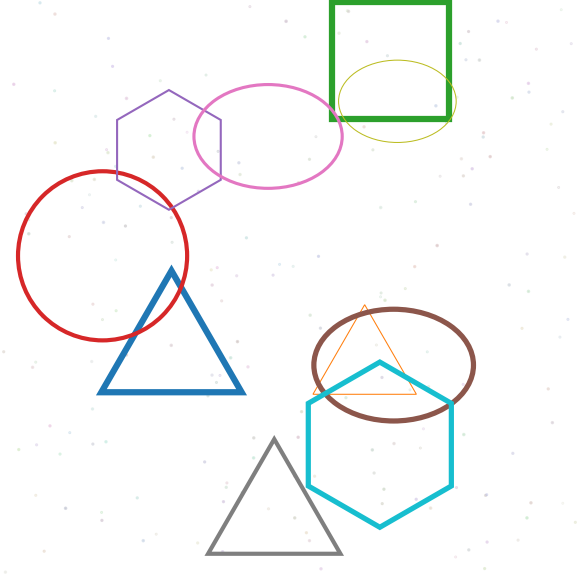[{"shape": "triangle", "thickness": 3, "radius": 0.7, "center": [0.297, 0.39]}, {"shape": "triangle", "thickness": 0.5, "radius": 0.52, "center": [0.631, 0.368]}, {"shape": "square", "thickness": 3, "radius": 0.5, "center": [0.676, 0.894]}, {"shape": "circle", "thickness": 2, "radius": 0.73, "center": [0.178, 0.556]}, {"shape": "hexagon", "thickness": 1, "radius": 0.52, "center": [0.292, 0.74]}, {"shape": "oval", "thickness": 2.5, "radius": 0.69, "center": [0.682, 0.367]}, {"shape": "oval", "thickness": 1.5, "radius": 0.64, "center": [0.464, 0.763]}, {"shape": "triangle", "thickness": 2, "radius": 0.66, "center": [0.475, 0.106]}, {"shape": "oval", "thickness": 0.5, "radius": 0.51, "center": [0.688, 0.824]}, {"shape": "hexagon", "thickness": 2.5, "radius": 0.72, "center": [0.658, 0.229]}]